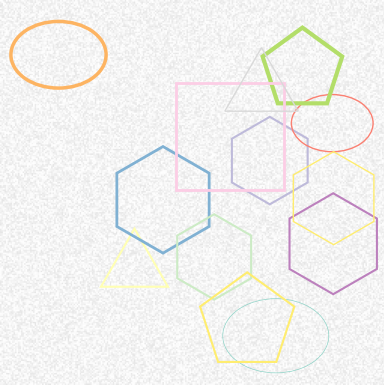[{"shape": "oval", "thickness": 0.5, "radius": 0.69, "center": [0.716, 0.128]}, {"shape": "triangle", "thickness": 1.5, "radius": 0.5, "center": [0.349, 0.305]}, {"shape": "hexagon", "thickness": 1.5, "radius": 0.57, "center": [0.701, 0.583]}, {"shape": "oval", "thickness": 1, "radius": 0.53, "center": [0.863, 0.68]}, {"shape": "hexagon", "thickness": 2, "radius": 0.69, "center": [0.423, 0.481]}, {"shape": "oval", "thickness": 2.5, "radius": 0.62, "center": [0.152, 0.858]}, {"shape": "pentagon", "thickness": 3, "radius": 0.54, "center": [0.786, 0.82]}, {"shape": "square", "thickness": 2, "radius": 0.7, "center": [0.597, 0.646]}, {"shape": "triangle", "thickness": 1, "radius": 0.55, "center": [0.679, 0.766]}, {"shape": "hexagon", "thickness": 1.5, "radius": 0.66, "center": [0.865, 0.367]}, {"shape": "hexagon", "thickness": 1.5, "radius": 0.55, "center": [0.556, 0.333]}, {"shape": "hexagon", "thickness": 1, "radius": 0.6, "center": [0.867, 0.485]}, {"shape": "pentagon", "thickness": 1.5, "radius": 0.64, "center": [0.642, 0.164]}]